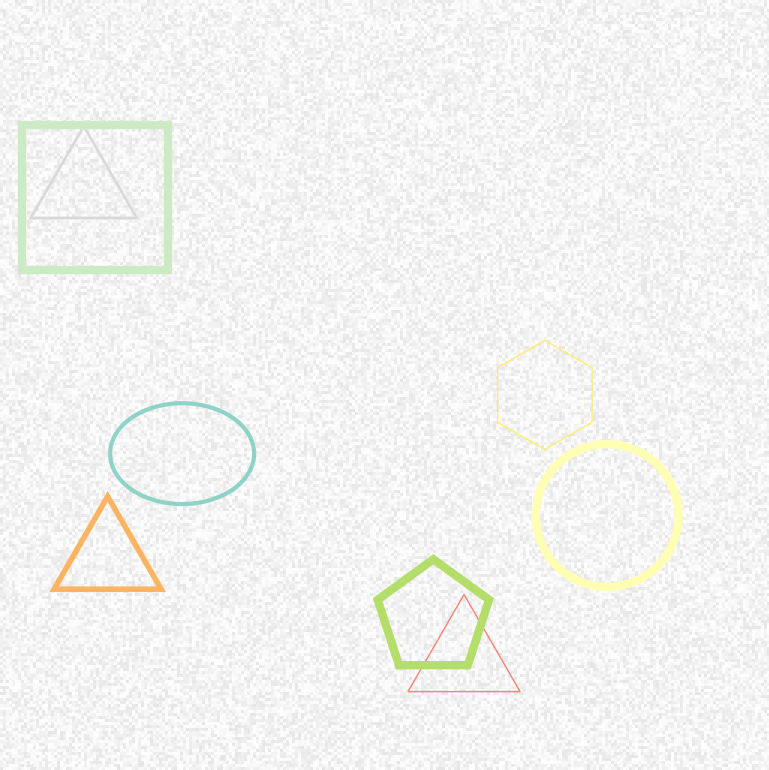[{"shape": "oval", "thickness": 1.5, "radius": 0.47, "center": [0.237, 0.411]}, {"shape": "circle", "thickness": 3, "radius": 0.46, "center": [0.789, 0.331]}, {"shape": "triangle", "thickness": 0.5, "radius": 0.42, "center": [0.603, 0.144]}, {"shape": "triangle", "thickness": 2, "radius": 0.4, "center": [0.14, 0.275]}, {"shape": "pentagon", "thickness": 3, "radius": 0.38, "center": [0.563, 0.198]}, {"shape": "triangle", "thickness": 1, "radius": 0.4, "center": [0.109, 0.757]}, {"shape": "square", "thickness": 3, "radius": 0.47, "center": [0.123, 0.743]}, {"shape": "hexagon", "thickness": 0.5, "radius": 0.35, "center": [0.708, 0.487]}]